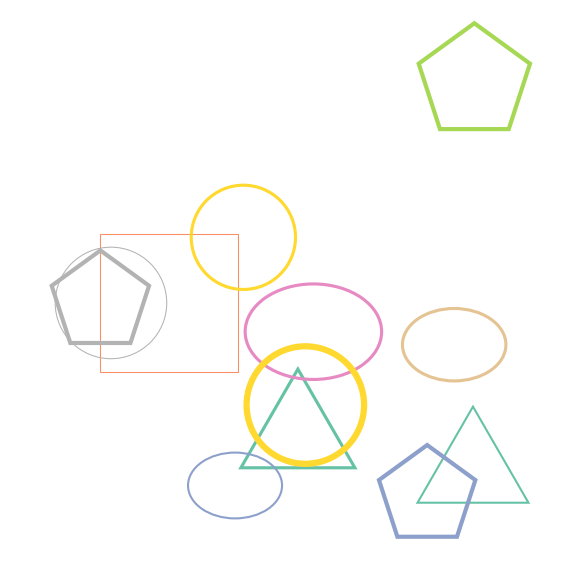[{"shape": "triangle", "thickness": 1.5, "radius": 0.57, "center": [0.516, 0.246]}, {"shape": "triangle", "thickness": 1, "radius": 0.55, "center": [0.819, 0.184]}, {"shape": "square", "thickness": 0.5, "radius": 0.6, "center": [0.293, 0.474]}, {"shape": "pentagon", "thickness": 2, "radius": 0.44, "center": [0.74, 0.141]}, {"shape": "oval", "thickness": 1, "radius": 0.41, "center": [0.407, 0.158]}, {"shape": "oval", "thickness": 1.5, "radius": 0.59, "center": [0.543, 0.425]}, {"shape": "pentagon", "thickness": 2, "radius": 0.51, "center": [0.821, 0.858]}, {"shape": "circle", "thickness": 3, "radius": 0.51, "center": [0.529, 0.298]}, {"shape": "circle", "thickness": 1.5, "radius": 0.45, "center": [0.421, 0.588]}, {"shape": "oval", "thickness": 1.5, "radius": 0.45, "center": [0.786, 0.402]}, {"shape": "circle", "thickness": 0.5, "radius": 0.48, "center": [0.192, 0.475]}, {"shape": "pentagon", "thickness": 2, "radius": 0.44, "center": [0.174, 0.477]}]